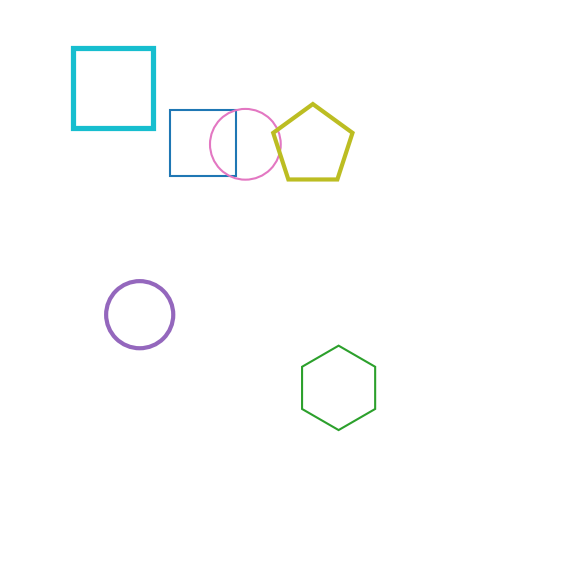[{"shape": "square", "thickness": 1, "radius": 0.29, "center": [0.352, 0.751]}, {"shape": "hexagon", "thickness": 1, "radius": 0.37, "center": [0.586, 0.327]}, {"shape": "circle", "thickness": 2, "radius": 0.29, "center": [0.242, 0.454]}, {"shape": "circle", "thickness": 1, "radius": 0.31, "center": [0.425, 0.749]}, {"shape": "pentagon", "thickness": 2, "radius": 0.36, "center": [0.542, 0.747]}, {"shape": "square", "thickness": 2.5, "radius": 0.35, "center": [0.196, 0.847]}]